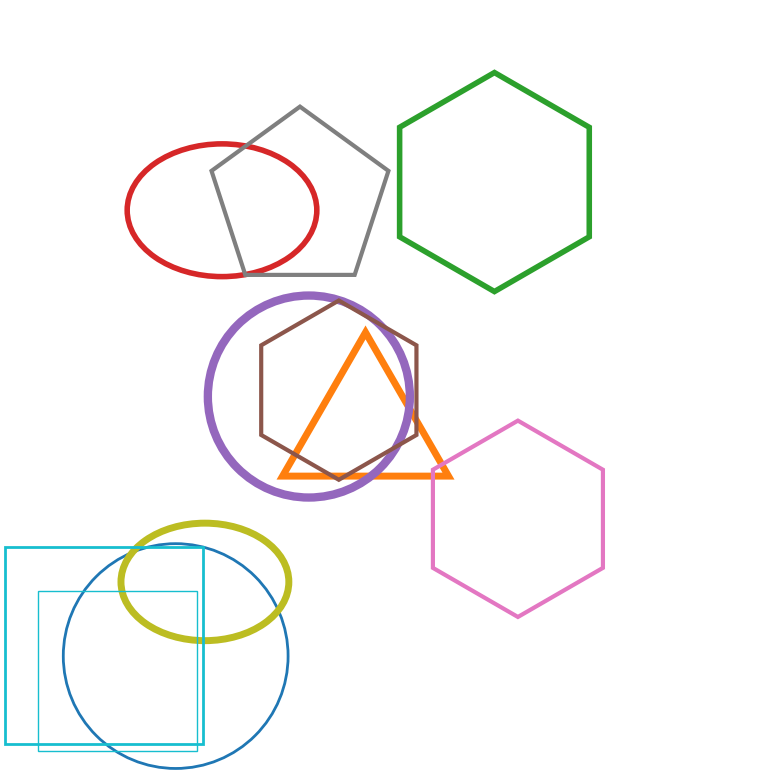[{"shape": "circle", "thickness": 1, "radius": 0.73, "center": [0.228, 0.148]}, {"shape": "triangle", "thickness": 2.5, "radius": 0.62, "center": [0.475, 0.444]}, {"shape": "hexagon", "thickness": 2, "radius": 0.71, "center": [0.642, 0.764]}, {"shape": "oval", "thickness": 2, "radius": 0.62, "center": [0.288, 0.727]}, {"shape": "circle", "thickness": 3, "radius": 0.66, "center": [0.401, 0.485]}, {"shape": "hexagon", "thickness": 1.5, "radius": 0.58, "center": [0.44, 0.493]}, {"shape": "hexagon", "thickness": 1.5, "radius": 0.64, "center": [0.673, 0.326]}, {"shape": "pentagon", "thickness": 1.5, "radius": 0.6, "center": [0.39, 0.741]}, {"shape": "oval", "thickness": 2.5, "radius": 0.54, "center": [0.266, 0.244]}, {"shape": "square", "thickness": 0.5, "radius": 0.52, "center": [0.153, 0.129]}, {"shape": "square", "thickness": 1, "radius": 0.64, "center": [0.135, 0.162]}]